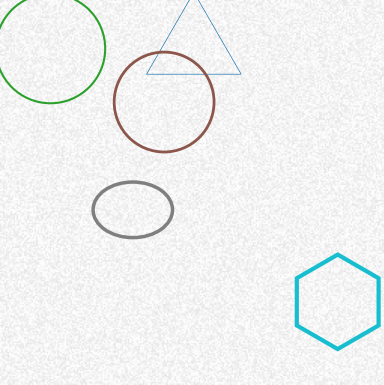[{"shape": "triangle", "thickness": 0.5, "radius": 0.71, "center": [0.503, 0.878]}, {"shape": "circle", "thickness": 1.5, "radius": 0.71, "center": [0.131, 0.874]}, {"shape": "circle", "thickness": 2, "radius": 0.65, "center": [0.426, 0.735]}, {"shape": "oval", "thickness": 2.5, "radius": 0.52, "center": [0.345, 0.455]}, {"shape": "hexagon", "thickness": 3, "radius": 0.61, "center": [0.877, 0.216]}]